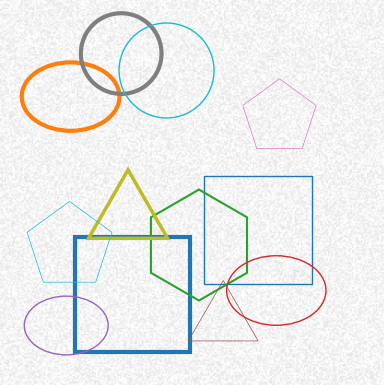[{"shape": "square", "thickness": 3, "radius": 0.75, "center": [0.344, 0.235]}, {"shape": "square", "thickness": 1, "radius": 0.7, "center": [0.671, 0.404]}, {"shape": "oval", "thickness": 3, "radius": 0.63, "center": [0.183, 0.749]}, {"shape": "hexagon", "thickness": 1.5, "radius": 0.72, "center": [0.517, 0.364]}, {"shape": "oval", "thickness": 1, "radius": 0.64, "center": [0.718, 0.245]}, {"shape": "oval", "thickness": 1, "radius": 0.54, "center": [0.172, 0.155]}, {"shape": "triangle", "thickness": 0.5, "radius": 0.52, "center": [0.58, 0.167]}, {"shape": "pentagon", "thickness": 0.5, "radius": 0.5, "center": [0.726, 0.695]}, {"shape": "circle", "thickness": 3, "radius": 0.52, "center": [0.315, 0.861]}, {"shape": "triangle", "thickness": 2.5, "radius": 0.59, "center": [0.333, 0.44]}, {"shape": "circle", "thickness": 1, "radius": 0.62, "center": [0.433, 0.817]}, {"shape": "pentagon", "thickness": 0.5, "radius": 0.58, "center": [0.18, 0.361]}]